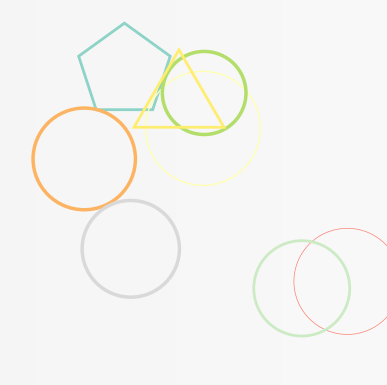[{"shape": "pentagon", "thickness": 2, "radius": 0.62, "center": [0.321, 0.816]}, {"shape": "circle", "thickness": 1, "radius": 0.74, "center": [0.524, 0.667]}, {"shape": "circle", "thickness": 0.5, "radius": 0.69, "center": [0.896, 0.269]}, {"shape": "circle", "thickness": 2.5, "radius": 0.66, "center": [0.217, 0.587]}, {"shape": "circle", "thickness": 2.5, "radius": 0.54, "center": [0.527, 0.759]}, {"shape": "circle", "thickness": 2.5, "radius": 0.63, "center": [0.338, 0.354]}, {"shape": "circle", "thickness": 2, "radius": 0.62, "center": [0.779, 0.251]}, {"shape": "triangle", "thickness": 2, "radius": 0.67, "center": [0.462, 0.736]}]